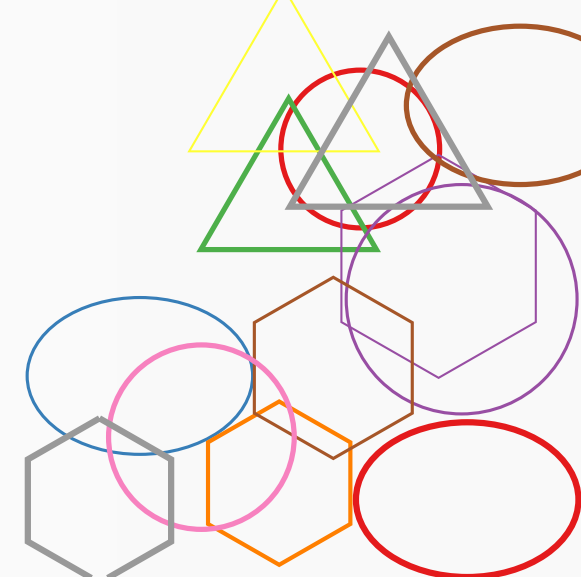[{"shape": "oval", "thickness": 3, "radius": 0.96, "center": [0.804, 0.134]}, {"shape": "circle", "thickness": 2.5, "radius": 0.68, "center": [0.62, 0.741]}, {"shape": "oval", "thickness": 1.5, "radius": 0.97, "center": [0.241, 0.348]}, {"shape": "triangle", "thickness": 2.5, "radius": 0.87, "center": [0.497, 0.654]}, {"shape": "hexagon", "thickness": 1, "radius": 0.97, "center": [0.755, 0.538]}, {"shape": "circle", "thickness": 1.5, "radius": 0.99, "center": [0.794, 0.481]}, {"shape": "hexagon", "thickness": 2, "radius": 0.71, "center": [0.48, 0.163]}, {"shape": "triangle", "thickness": 1, "radius": 0.94, "center": [0.489, 0.831]}, {"shape": "oval", "thickness": 2.5, "radius": 0.98, "center": [0.895, 0.817]}, {"shape": "hexagon", "thickness": 1.5, "radius": 0.78, "center": [0.573, 0.362]}, {"shape": "circle", "thickness": 2.5, "radius": 0.8, "center": [0.346, 0.242]}, {"shape": "triangle", "thickness": 3, "radius": 0.98, "center": [0.669, 0.739]}, {"shape": "hexagon", "thickness": 3, "radius": 0.71, "center": [0.171, 0.132]}]